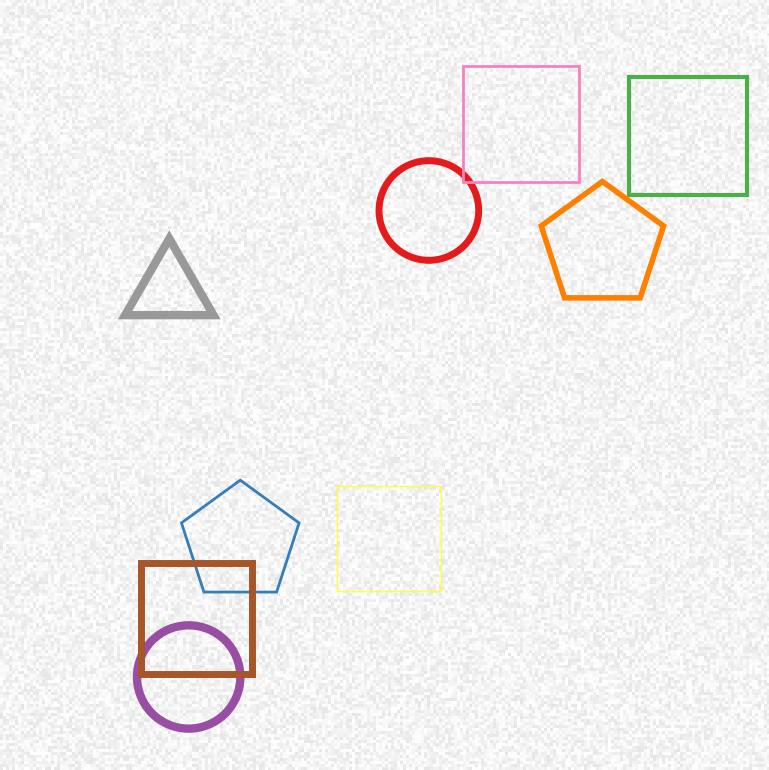[{"shape": "circle", "thickness": 2.5, "radius": 0.32, "center": [0.557, 0.727]}, {"shape": "pentagon", "thickness": 1, "radius": 0.4, "center": [0.312, 0.296]}, {"shape": "square", "thickness": 1.5, "radius": 0.38, "center": [0.893, 0.824]}, {"shape": "circle", "thickness": 3, "radius": 0.34, "center": [0.245, 0.121]}, {"shape": "pentagon", "thickness": 2, "radius": 0.42, "center": [0.782, 0.681]}, {"shape": "square", "thickness": 0.5, "radius": 0.34, "center": [0.505, 0.301]}, {"shape": "square", "thickness": 2.5, "radius": 0.36, "center": [0.255, 0.196]}, {"shape": "square", "thickness": 1, "radius": 0.38, "center": [0.677, 0.839]}, {"shape": "triangle", "thickness": 3, "radius": 0.33, "center": [0.22, 0.624]}]